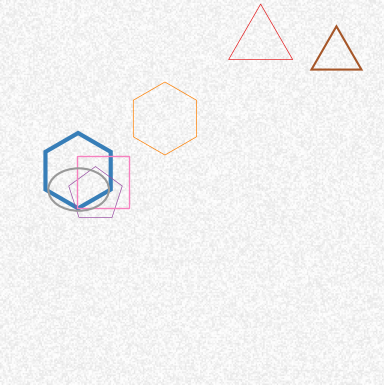[{"shape": "triangle", "thickness": 0.5, "radius": 0.48, "center": [0.677, 0.893]}, {"shape": "hexagon", "thickness": 3, "radius": 0.49, "center": [0.203, 0.557]}, {"shape": "pentagon", "thickness": 0.5, "radius": 0.37, "center": [0.248, 0.494]}, {"shape": "hexagon", "thickness": 0.5, "radius": 0.47, "center": [0.428, 0.692]}, {"shape": "triangle", "thickness": 1.5, "radius": 0.37, "center": [0.874, 0.857]}, {"shape": "square", "thickness": 1, "radius": 0.34, "center": [0.268, 0.527]}, {"shape": "oval", "thickness": 1.5, "radius": 0.39, "center": [0.204, 0.508]}]